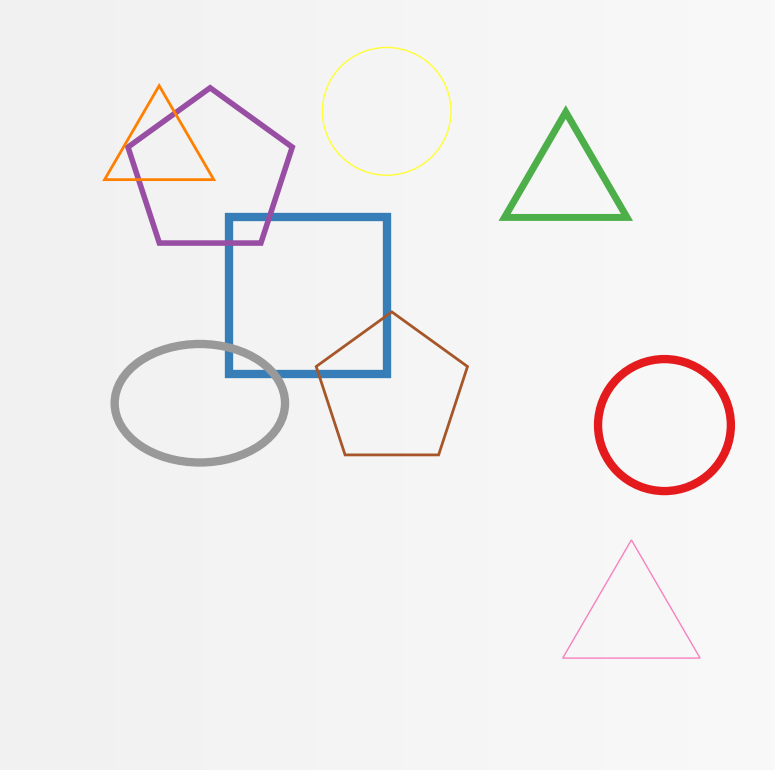[{"shape": "circle", "thickness": 3, "radius": 0.43, "center": [0.857, 0.448]}, {"shape": "square", "thickness": 3, "radius": 0.51, "center": [0.397, 0.616]}, {"shape": "triangle", "thickness": 2.5, "radius": 0.46, "center": [0.73, 0.763]}, {"shape": "pentagon", "thickness": 2, "radius": 0.56, "center": [0.271, 0.775]}, {"shape": "triangle", "thickness": 1, "radius": 0.41, "center": [0.205, 0.807]}, {"shape": "circle", "thickness": 0.5, "radius": 0.41, "center": [0.499, 0.855]}, {"shape": "pentagon", "thickness": 1, "radius": 0.51, "center": [0.506, 0.492]}, {"shape": "triangle", "thickness": 0.5, "radius": 0.51, "center": [0.815, 0.196]}, {"shape": "oval", "thickness": 3, "radius": 0.55, "center": [0.258, 0.476]}]